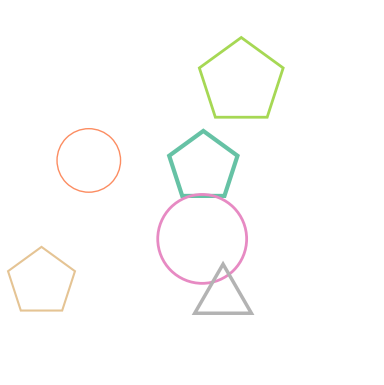[{"shape": "pentagon", "thickness": 3, "radius": 0.47, "center": [0.528, 0.567]}, {"shape": "circle", "thickness": 1, "radius": 0.41, "center": [0.231, 0.583]}, {"shape": "circle", "thickness": 2, "radius": 0.58, "center": [0.525, 0.379]}, {"shape": "pentagon", "thickness": 2, "radius": 0.57, "center": [0.627, 0.788]}, {"shape": "pentagon", "thickness": 1.5, "radius": 0.46, "center": [0.108, 0.267]}, {"shape": "triangle", "thickness": 2.5, "radius": 0.43, "center": [0.579, 0.229]}]